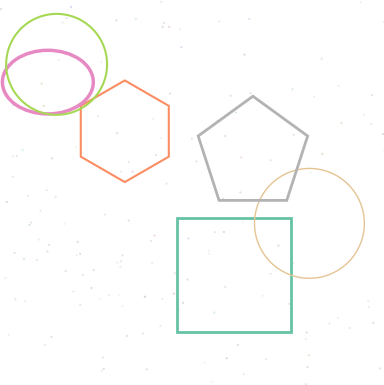[{"shape": "square", "thickness": 2, "radius": 0.74, "center": [0.607, 0.286]}, {"shape": "hexagon", "thickness": 1.5, "radius": 0.66, "center": [0.324, 0.659]}, {"shape": "oval", "thickness": 2.5, "radius": 0.59, "center": [0.124, 0.787]}, {"shape": "circle", "thickness": 1.5, "radius": 0.66, "center": [0.147, 0.833]}, {"shape": "circle", "thickness": 1, "radius": 0.71, "center": [0.804, 0.42]}, {"shape": "pentagon", "thickness": 2, "radius": 0.75, "center": [0.657, 0.6]}]